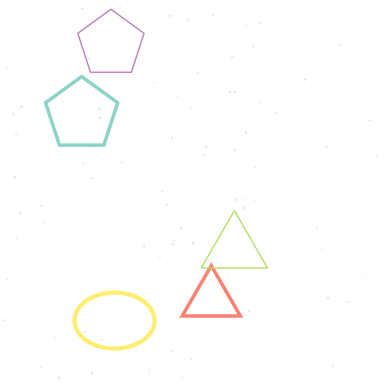[{"shape": "pentagon", "thickness": 2.5, "radius": 0.49, "center": [0.212, 0.703]}, {"shape": "triangle", "thickness": 2.5, "radius": 0.44, "center": [0.549, 0.223]}, {"shape": "triangle", "thickness": 1, "radius": 0.5, "center": [0.609, 0.354]}, {"shape": "pentagon", "thickness": 1, "radius": 0.45, "center": [0.288, 0.885]}, {"shape": "oval", "thickness": 3, "radius": 0.52, "center": [0.297, 0.167]}]